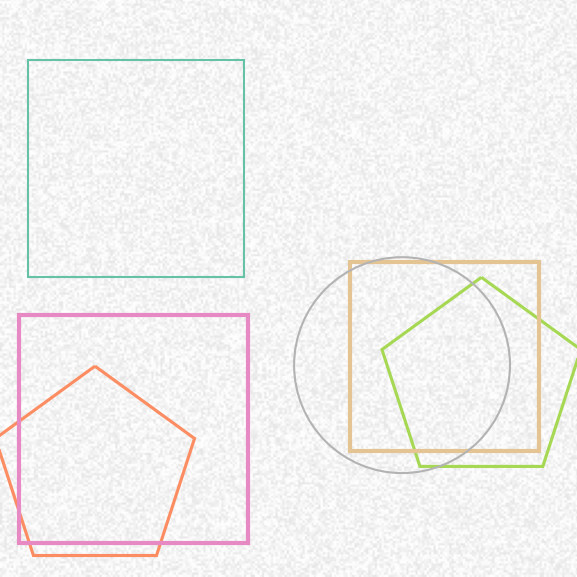[{"shape": "square", "thickness": 1, "radius": 0.94, "center": [0.236, 0.708]}, {"shape": "pentagon", "thickness": 1.5, "radius": 0.91, "center": [0.164, 0.184]}, {"shape": "square", "thickness": 2, "radius": 0.99, "center": [0.231, 0.256]}, {"shape": "pentagon", "thickness": 1.5, "radius": 0.91, "center": [0.834, 0.338]}, {"shape": "square", "thickness": 2, "radius": 0.82, "center": [0.769, 0.381]}, {"shape": "circle", "thickness": 1, "radius": 0.93, "center": [0.696, 0.367]}]